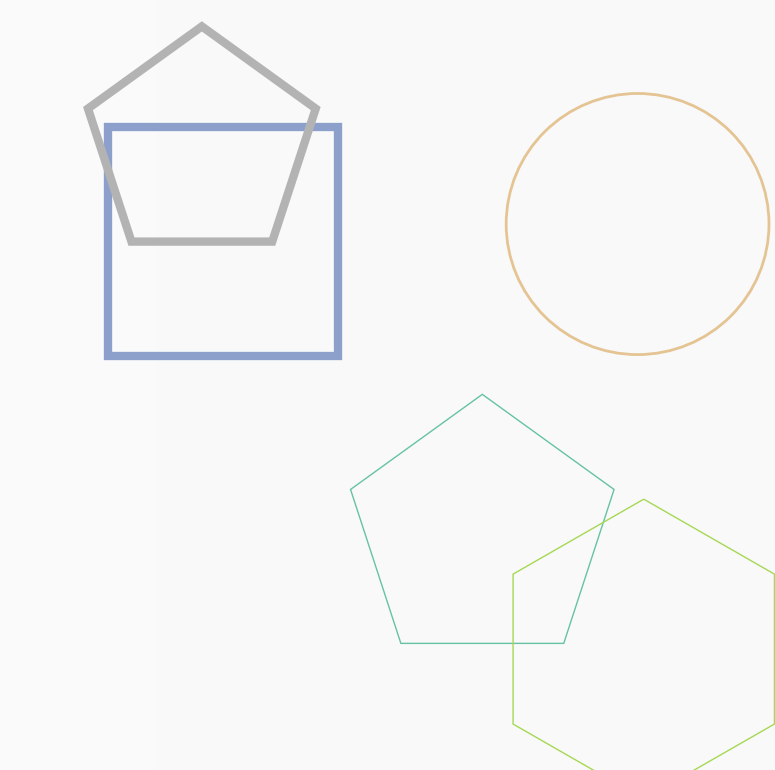[{"shape": "pentagon", "thickness": 0.5, "radius": 0.89, "center": [0.622, 0.309]}, {"shape": "square", "thickness": 3, "radius": 0.74, "center": [0.288, 0.686]}, {"shape": "hexagon", "thickness": 0.5, "radius": 0.97, "center": [0.831, 0.157]}, {"shape": "circle", "thickness": 1, "radius": 0.85, "center": [0.823, 0.709]}, {"shape": "pentagon", "thickness": 3, "radius": 0.77, "center": [0.26, 0.811]}]